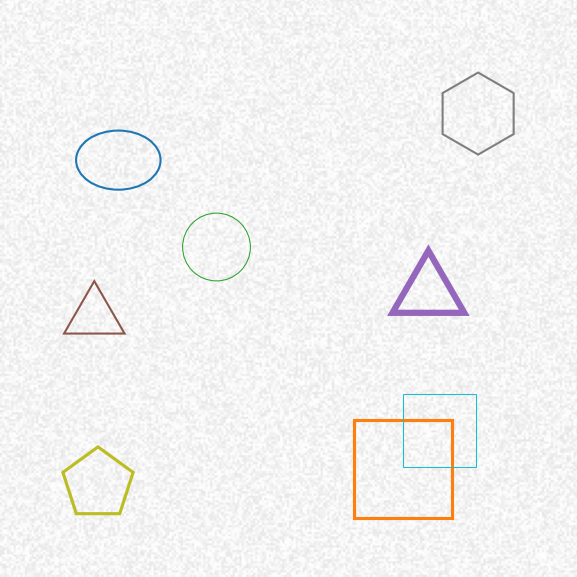[{"shape": "oval", "thickness": 1, "radius": 0.37, "center": [0.205, 0.722]}, {"shape": "square", "thickness": 1.5, "radius": 0.42, "center": [0.697, 0.188]}, {"shape": "circle", "thickness": 0.5, "radius": 0.29, "center": [0.375, 0.571]}, {"shape": "triangle", "thickness": 3, "radius": 0.36, "center": [0.742, 0.493]}, {"shape": "triangle", "thickness": 1, "radius": 0.3, "center": [0.163, 0.452]}, {"shape": "hexagon", "thickness": 1, "radius": 0.36, "center": [0.828, 0.802]}, {"shape": "pentagon", "thickness": 1.5, "radius": 0.32, "center": [0.17, 0.161]}, {"shape": "square", "thickness": 0.5, "radius": 0.32, "center": [0.761, 0.254]}]